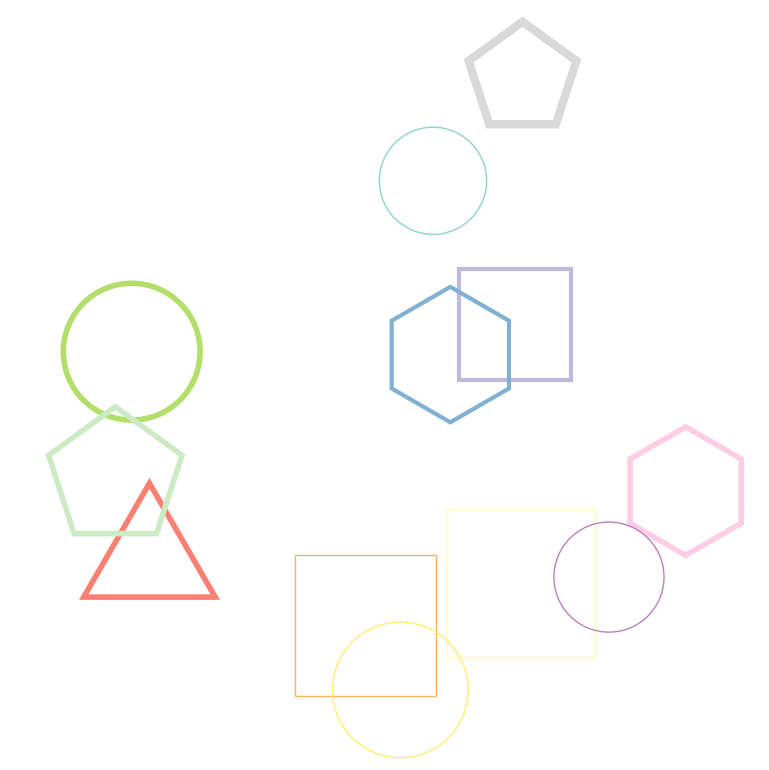[{"shape": "circle", "thickness": 0.5, "radius": 0.35, "center": [0.562, 0.765]}, {"shape": "square", "thickness": 0.5, "radius": 0.48, "center": [0.677, 0.242]}, {"shape": "square", "thickness": 1.5, "radius": 0.36, "center": [0.669, 0.578]}, {"shape": "triangle", "thickness": 2, "radius": 0.49, "center": [0.194, 0.274]}, {"shape": "hexagon", "thickness": 1.5, "radius": 0.44, "center": [0.585, 0.539]}, {"shape": "square", "thickness": 0.5, "radius": 0.46, "center": [0.475, 0.188]}, {"shape": "circle", "thickness": 2, "radius": 0.44, "center": [0.171, 0.543]}, {"shape": "hexagon", "thickness": 2, "radius": 0.42, "center": [0.891, 0.362]}, {"shape": "pentagon", "thickness": 3, "radius": 0.37, "center": [0.679, 0.898]}, {"shape": "circle", "thickness": 0.5, "radius": 0.36, "center": [0.791, 0.251]}, {"shape": "pentagon", "thickness": 2, "radius": 0.46, "center": [0.15, 0.381]}, {"shape": "circle", "thickness": 0.5, "radius": 0.44, "center": [0.52, 0.104]}]